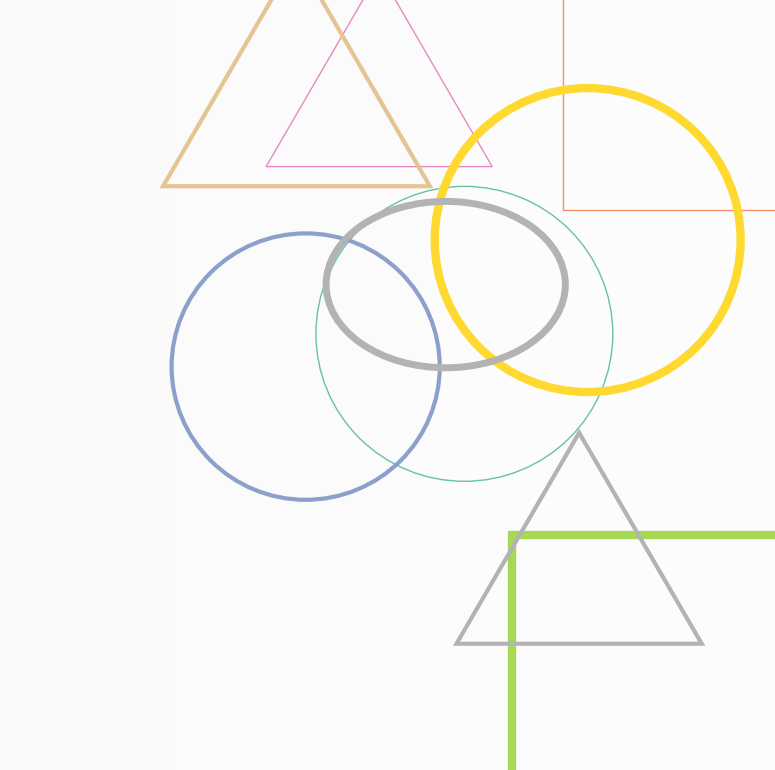[{"shape": "circle", "thickness": 0.5, "radius": 0.96, "center": [0.599, 0.566]}, {"shape": "square", "thickness": 0.5, "radius": 0.79, "center": [0.884, 0.885]}, {"shape": "circle", "thickness": 1.5, "radius": 0.86, "center": [0.394, 0.524]}, {"shape": "triangle", "thickness": 0.5, "radius": 0.84, "center": [0.489, 0.868]}, {"shape": "square", "thickness": 3, "radius": 0.94, "center": [0.85, 0.117]}, {"shape": "circle", "thickness": 3, "radius": 0.99, "center": [0.758, 0.688]}, {"shape": "triangle", "thickness": 1.5, "radius": 0.99, "center": [0.383, 0.858]}, {"shape": "triangle", "thickness": 1.5, "radius": 0.91, "center": [0.747, 0.255]}, {"shape": "oval", "thickness": 2.5, "radius": 0.77, "center": [0.575, 0.63]}]